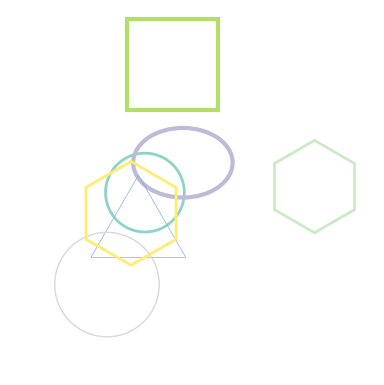[{"shape": "circle", "thickness": 2, "radius": 0.51, "center": [0.376, 0.5]}, {"shape": "oval", "thickness": 3, "radius": 0.65, "center": [0.475, 0.577]}, {"shape": "triangle", "thickness": 0.5, "radius": 0.71, "center": [0.359, 0.402]}, {"shape": "square", "thickness": 3, "radius": 0.59, "center": [0.448, 0.832]}, {"shape": "circle", "thickness": 1, "radius": 0.68, "center": [0.278, 0.261]}, {"shape": "hexagon", "thickness": 2, "radius": 0.6, "center": [0.817, 0.515]}, {"shape": "hexagon", "thickness": 2, "radius": 0.67, "center": [0.34, 0.446]}]